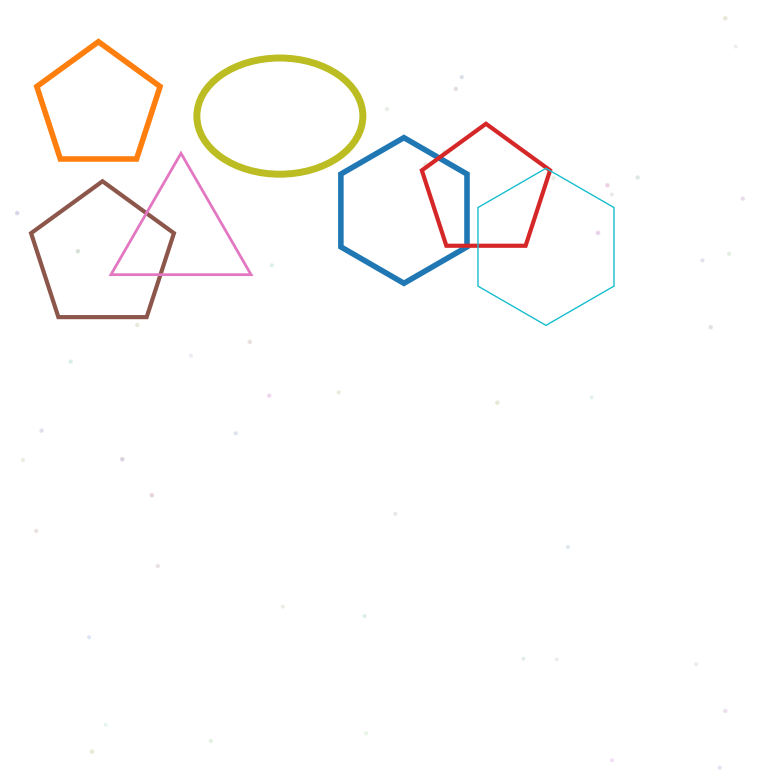[{"shape": "hexagon", "thickness": 2, "radius": 0.47, "center": [0.525, 0.727]}, {"shape": "pentagon", "thickness": 2, "radius": 0.42, "center": [0.128, 0.862]}, {"shape": "pentagon", "thickness": 1.5, "radius": 0.44, "center": [0.631, 0.752]}, {"shape": "pentagon", "thickness": 1.5, "radius": 0.49, "center": [0.133, 0.667]}, {"shape": "triangle", "thickness": 1, "radius": 0.53, "center": [0.235, 0.696]}, {"shape": "oval", "thickness": 2.5, "radius": 0.54, "center": [0.363, 0.849]}, {"shape": "hexagon", "thickness": 0.5, "radius": 0.51, "center": [0.709, 0.679]}]